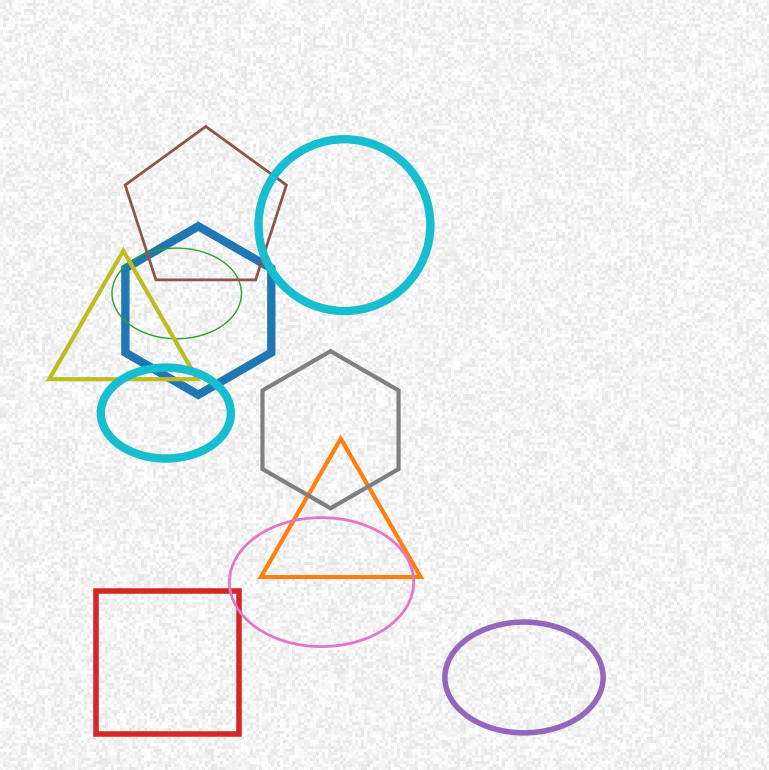[{"shape": "hexagon", "thickness": 3, "radius": 0.55, "center": [0.258, 0.597]}, {"shape": "triangle", "thickness": 1.5, "radius": 0.6, "center": [0.443, 0.31]}, {"shape": "oval", "thickness": 0.5, "radius": 0.42, "center": [0.23, 0.619]}, {"shape": "square", "thickness": 2, "radius": 0.46, "center": [0.217, 0.139]}, {"shape": "oval", "thickness": 2, "radius": 0.51, "center": [0.681, 0.12]}, {"shape": "pentagon", "thickness": 1, "radius": 0.55, "center": [0.267, 0.726]}, {"shape": "oval", "thickness": 1, "radius": 0.6, "center": [0.418, 0.244]}, {"shape": "hexagon", "thickness": 1.5, "radius": 0.51, "center": [0.429, 0.442]}, {"shape": "triangle", "thickness": 1.5, "radius": 0.56, "center": [0.16, 0.563]}, {"shape": "circle", "thickness": 3, "radius": 0.56, "center": [0.447, 0.708]}, {"shape": "oval", "thickness": 3, "radius": 0.42, "center": [0.215, 0.464]}]